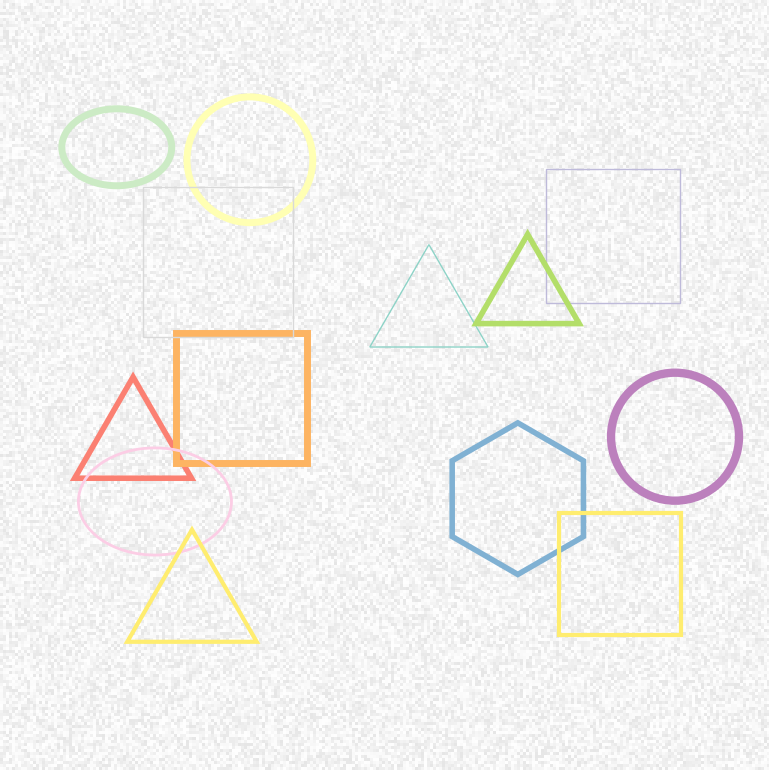[{"shape": "triangle", "thickness": 0.5, "radius": 0.44, "center": [0.557, 0.594]}, {"shape": "circle", "thickness": 2.5, "radius": 0.41, "center": [0.325, 0.792]}, {"shape": "square", "thickness": 0.5, "radius": 0.44, "center": [0.796, 0.694]}, {"shape": "triangle", "thickness": 2, "radius": 0.44, "center": [0.173, 0.423]}, {"shape": "hexagon", "thickness": 2, "radius": 0.49, "center": [0.672, 0.352]}, {"shape": "square", "thickness": 2.5, "radius": 0.42, "center": [0.313, 0.483]}, {"shape": "triangle", "thickness": 2, "radius": 0.39, "center": [0.685, 0.618]}, {"shape": "oval", "thickness": 1, "radius": 0.5, "center": [0.201, 0.349]}, {"shape": "square", "thickness": 0.5, "radius": 0.49, "center": [0.283, 0.66]}, {"shape": "circle", "thickness": 3, "radius": 0.42, "center": [0.877, 0.433]}, {"shape": "oval", "thickness": 2.5, "radius": 0.36, "center": [0.152, 0.809]}, {"shape": "square", "thickness": 1.5, "radius": 0.4, "center": [0.806, 0.254]}, {"shape": "triangle", "thickness": 1.5, "radius": 0.49, "center": [0.249, 0.215]}]